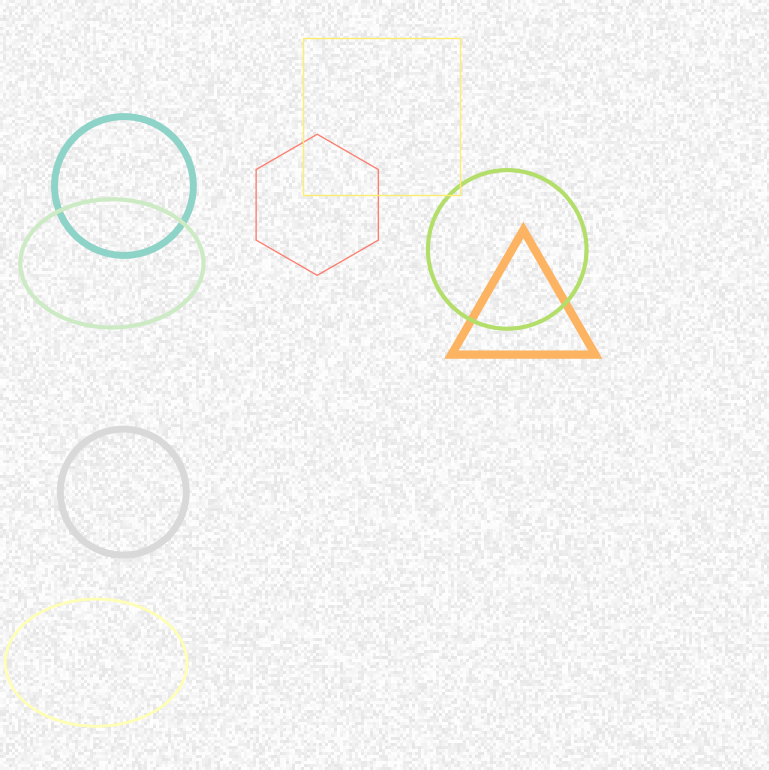[{"shape": "circle", "thickness": 2.5, "radius": 0.45, "center": [0.161, 0.758]}, {"shape": "oval", "thickness": 1, "radius": 0.59, "center": [0.125, 0.139]}, {"shape": "hexagon", "thickness": 0.5, "radius": 0.46, "center": [0.412, 0.734]}, {"shape": "triangle", "thickness": 3, "radius": 0.54, "center": [0.68, 0.593]}, {"shape": "circle", "thickness": 1.5, "radius": 0.51, "center": [0.659, 0.676]}, {"shape": "circle", "thickness": 2.5, "radius": 0.41, "center": [0.16, 0.361]}, {"shape": "oval", "thickness": 1.5, "radius": 0.59, "center": [0.145, 0.658]}, {"shape": "square", "thickness": 0.5, "radius": 0.51, "center": [0.495, 0.848]}]